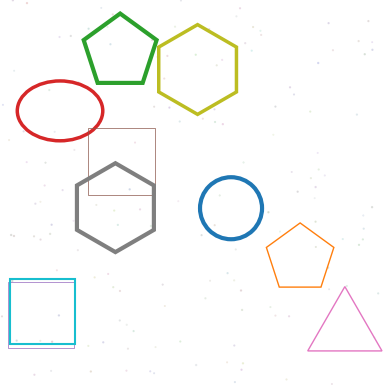[{"shape": "circle", "thickness": 3, "radius": 0.4, "center": [0.6, 0.459]}, {"shape": "pentagon", "thickness": 1, "radius": 0.46, "center": [0.78, 0.329]}, {"shape": "pentagon", "thickness": 3, "radius": 0.5, "center": [0.312, 0.865]}, {"shape": "oval", "thickness": 2.5, "radius": 0.56, "center": [0.156, 0.712]}, {"shape": "square", "thickness": 0.5, "radius": 0.43, "center": [0.107, 0.182]}, {"shape": "square", "thickness": 0.5, "radius": 0.44, "center": [0.316, 0.58]}, {"shape": "triangle", "thickness": 1, "radius": 0.56, "center": [0.896, 0.144]}, {"shape": "hexagon", "thickness": 3, "radius": 0.58, "center": [0.3, 0.461]}, {"shape": "hexagon", "thickness": 2.5, "radius": 0.58, "center": [0.513, 0.819]}, {"shape": "square", "thickness": 1.5, "radius": 0.42, "center": [0.11, 0.19]}]